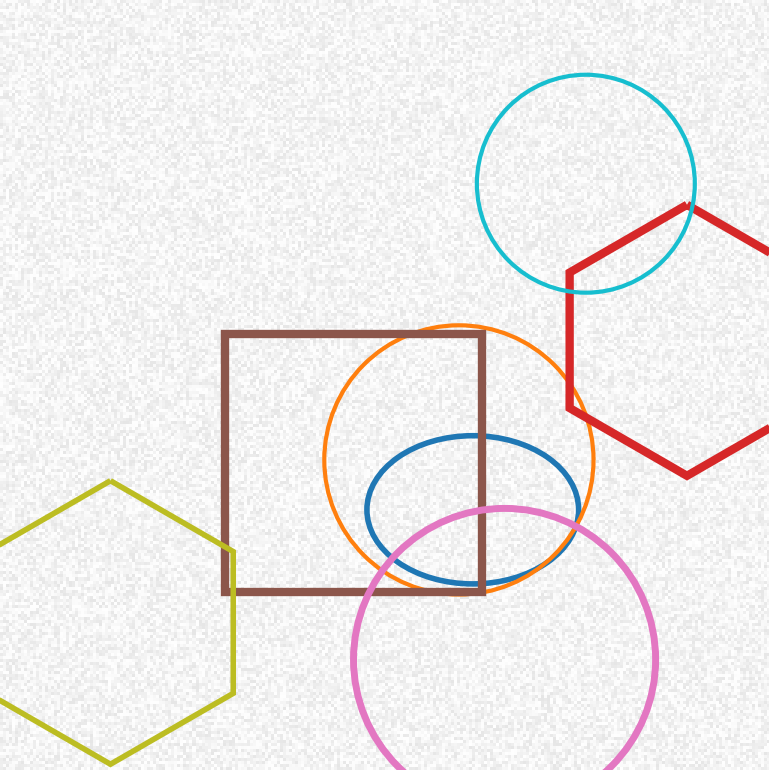[{"shape": "oval", "thickness": 2, "radius": 0.69, "center": [0.614, 0.338]}, {"shape": "circle", "thickness": 1.5, "radius": 0.87, "center": [0.596, 0.403]}, {"shape": "hexagon", "thickness": 3, "radius": 0.88, "center": [0.892, 0.558]}, {"shape": "square", "thickness": 3, "radius": 0.84, "center": [0.459, 0.399]}, {"shape": "circle", "thickness": 2.5, "radius": 0.98, "center": [0.655, 0.144]}, {"shape": "hexagon", "thickness": 2, "radius": 0.92, "center": [0.143, 0.192]}, {"shape": "circle", "thickness": 1.5, "radius": 0.71, "center": [0.761, 0.761]}]